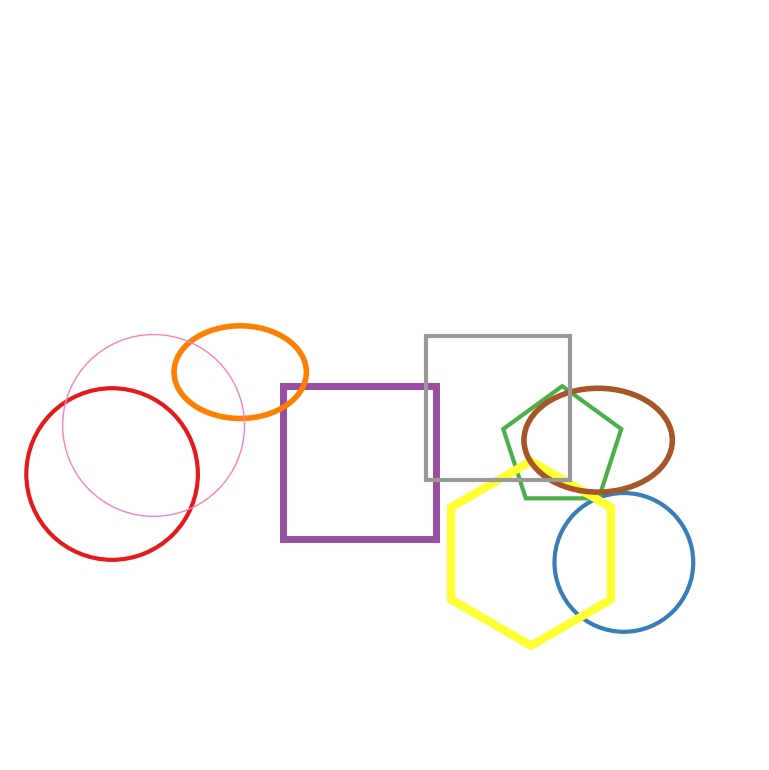[{"shape": "circle", "thickness": 1.5, "radius": 0.56, "center": [0.146, 0.384]}, {"shape": "circle", "thickness": 1.5, "radius": 0.45, "center": [0.81, 0.27]}, {"shape": "pentagon", "thickness": 1.5, "radius": 0.4, "center": [0.73, 0.418]}, {"shape": "square", "thickness": 2.5, "radius": 0.5, "center": [0.467, 0.399]}, {"shape": "oval", "thickness": 2, "radius": 0.43, "center": [0.312, 0.517]}, {"shape": "hexagon", "thickness": 3, "radius": 0.6, "center": [0.69, 0.281]}, {"shape": "oval", "thickness": 2, "radius": 0.48, "center": [0.777, 0.428]}, {"shape": "circle", "thickness": 0.5, "radius": 0.59, "center": [0.199, 0.447]}, {"shape": "square", "thickness": 1.5, "radius": 0.47, "center": [0.647, 0.47]}]